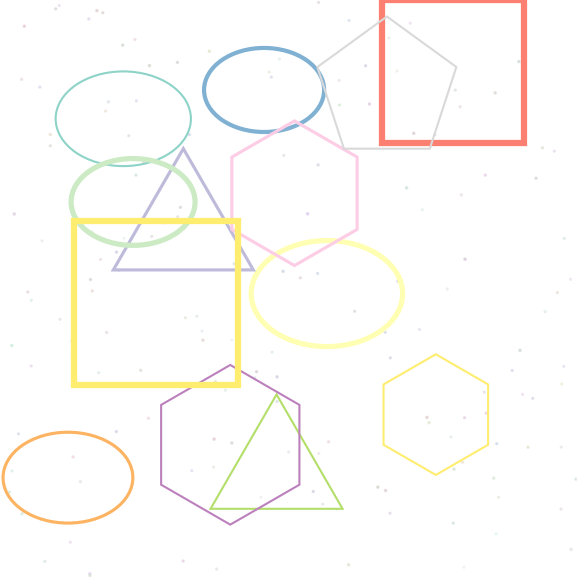[{"shape": "oval", "thickness": 1, "radius": 0.59, "center": [0.213, 0.793]}, {"shape": "oval", "thickness": 2.5, "radius": 0.66, "center": [0.566, 0.491]}, {"shape": "triangle", "thickness": 1.5, "radius": 0.7, "center": [0.317, 0.602]}, {"shape": "square", "thickness": 3, "radius": 0.62, "center": [0.784, 0.875]}, {"shape": "oval", "thickness": 2, "radius": 0.52, "center": [0.457, 0.843]}, {"shape": "oval", "thickness": 1.5, "radius": 0.56, "center": [0.118, 0.172]}, {"shape": "triangle", "thickness": 1, "radius": 0.66, "center": [0.479, 0.184]}, {"shape": "hexagon", "thickness": 1.5, "radius": 0.63, "center": [0.51, 0.665]}, {"shape": "pentagon", "thickness": 1, "radius": 0.63, "center": [0.67, 0.844]}, {"shape": "hexagon", "thickness": 1, "radius": 0.69, "center": [0.399, 0.229]}, {"shape": "oval", "thickness": 2.5, "radius": 0.54, "center": [0.23, 0.649]}, {"shape": "square", "thickness": 3, "radius": 0.71, "center": [0.27, 0.474]}, {"shape": "hexagon", "thickness": 1, "radius": 0.52, "center": [0.755, 0.281]}]